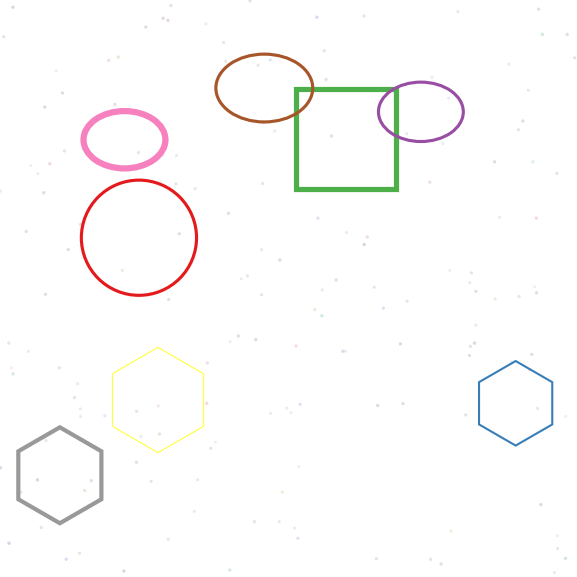[{"shape": "circle", "thickness": 1.5, "radius": 0.5, "center": [0.241, 0.587]}, {"shape": "hexagon", "thickness": 1, "radius": 0.37, "center": [0.893, 0.301]}, {"shape": "square", "thickness": 2.5, "radius": 0.43, "center": [0.599, 0.759]}, {"shape": "oval", "thickness": 1.5, "radius": 0.37, "center": [0.729, 0.805]}, {"shape": "hexagon", "thickness": 0.5, "radius": 0.46, "center": [0.274, 0.306]}, {"shape": "oval", "thickness": 1.5, "radius": 0.42, "center": [0.458, 0.847]}, {"shape": "oval", "thickness": 3, "radius": 0.35, "center": [0.216, 0.757]}, {"shape": "hexagon", "thickness": 2, "radius": 0.42, "center": [0.104, 0.176]}]